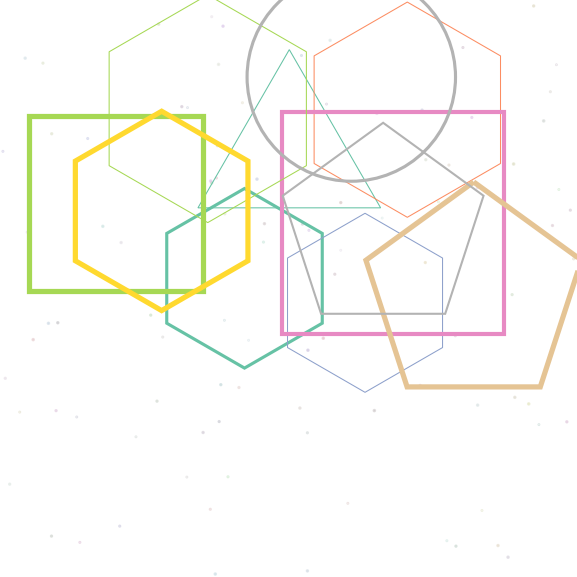[{"shape": "hexagon", "thickness": 1.5, "radius": 0.78, "center": [0.423, 0.517]}, {"shape": "triangle", "thickness": 0.5, "radius": 0.91, "center": [0.501, 0.731]}, {"shape": "hexagon", "thickness": 0.5, "radius": 0.93, "center": [0.705, 0.809]}, {"shape": "hexagon", "thickness": 0.5, "radius": 0.77, "center": [0.632, 0.475]}, {"shape": "square", "thickness": 2, "radius": 0.96, "center": [0.68, 0.613]}, {"shape": "square", "thickness": 2.5, "radius": 0.76, "center": [0.201, 0.647]}, {"shape": "hexagon", "thickness": 0.5, "radius": 0.99, "center": [0.36, 0.811]}, {"shape": "hexagon", "thickness": 2.5, "radius": 0.86, "center": [0.28, 0.634]}, {"shape": "pentagon", "thickness": 2.5, "radius": 0.98, "center": [0.82, 0.488]}, {"shape": "pentagon", "thickness": 1, "radius": 0.91, "center": [0.663, 0.604]}, {"shape": "circle", "thickness": 1.5, "radius": 0.9, "center": [0.608, 0.866]}]